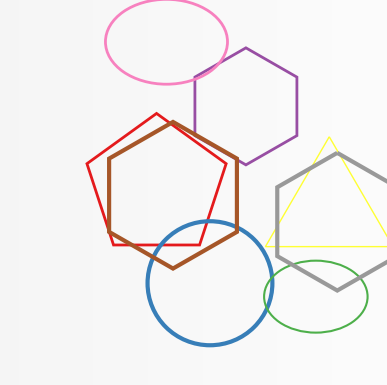[{"shape": "pentagon", "thickness": 2, "radius": 0.94, "center": [0.404, 0.516]}, {"shape": "circle", "thickness": 3, "radius": 0.81, "center": [0.542, 0.264]}, {"shape": "oval", "thickness": 1.5, "radius": 0.67, "center": [0.815, 0.229]}, {"shape": "hexagon", "thickness": 2, "radius": 0.76, "center": [0.635, 0.724]}, {"shape": "triangle", "thickness": 1, "radius": 0.95, "center": [0.85, 0.455]}, {"shape": "hexagon", "thickness": 3, "radius": 0.95, "center": [0.446, 0.493]}, {"shape": "oval", "thickness": 2, "radius": 0.79, "center": [0.43, 0.892]}, {"shape": "hexagon", "thickness": 3, "radius": 0.89, "center": [0.87, 0.424]}]